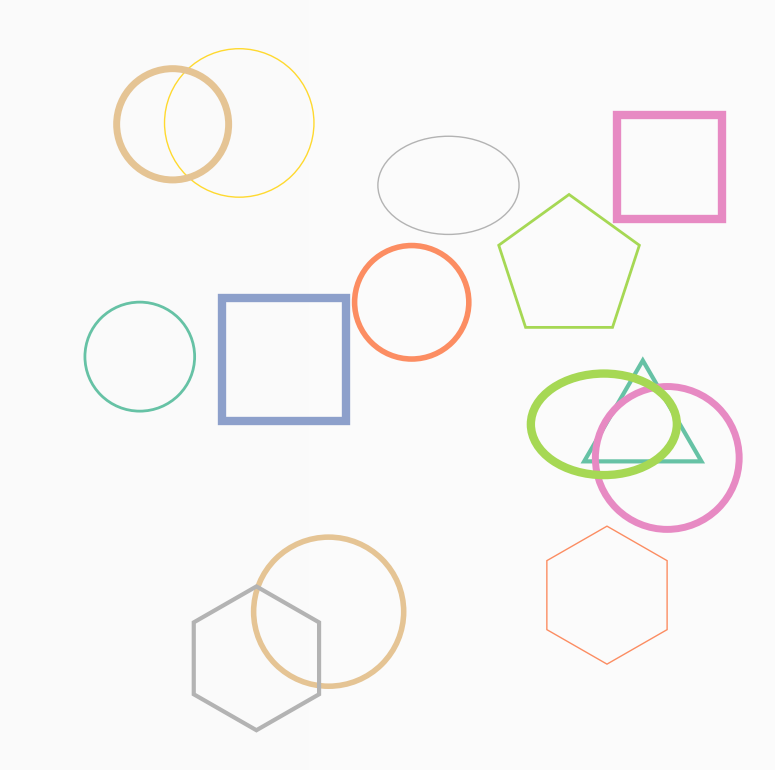[{"shape": "triangle", "thickness": 1.5, "radius": 0.44, "center": [0.829, 0.444]}, {"shape": "circle", "thickness": 1, "radius": 0.35, "center": [0.18, 0.537]}, {"shape": "circle", "thickness": 2, "radius": 0.37, "center": [0.531, 0.607]}, {"shape": "hexagon", "thickness": 0.5, "radius": 0.45, "center": [0.783, 0.227]}, {"shape": "square", "thickness": 3, "radius": 0.4, "center": [0.366, 0.533]}, {"shape": "circle", "thickness": 2.5, "radius": 0.46, "center": [0.861, 0.405]}, {"shape": "square", "thickness": 3, "radius": 0.34, "center": [0.864, 0.783]}, {"shape": "pentagon", "thickness": 1, "radius": 0.48, "center": [0.734, 0.652]}, {"shape": "oval", "thickness": 3, "radius": 0.47, "center": [0.779, 0.449]}, {"shape": "circle", "thickness": 0.5, "radius": 0.48, "center": [0.309, 0.84]}, {"shape": "circle", "thickness": 2, "radius": 0.48, "center": [0.424, 0.206]}, {"shape": "circle", "thickness": 2.5, "radius": 0.36, "center": [0.223, 0.839]}, {"shape": "oval", "thickness": 0.5, "radius": 0.46, "center": [0.579, 0.759]}, {"shape": "hexagon", "thickness": 1.5, "radius": 0.47, "center": [0.331, 0.145]}]